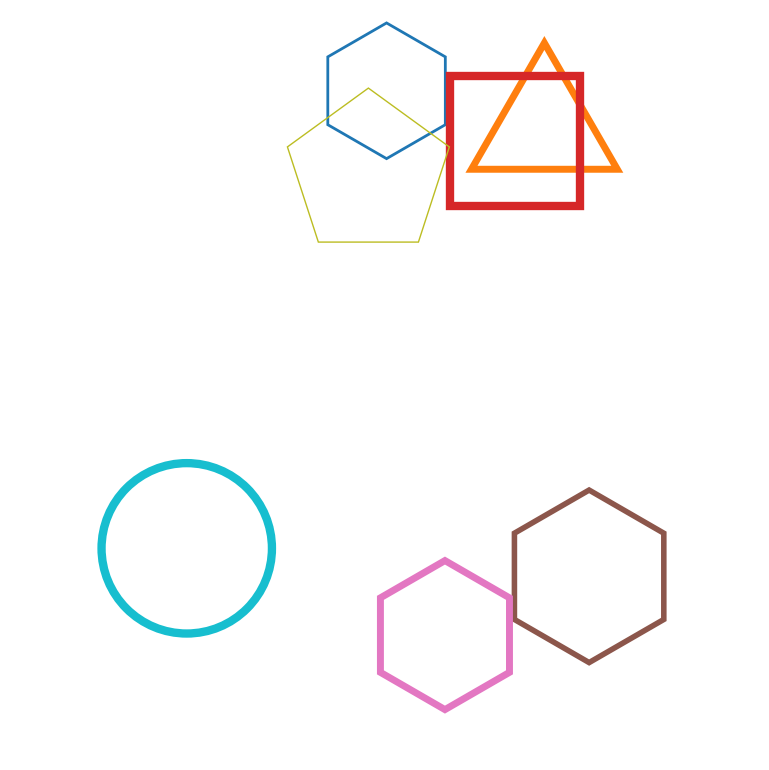[{"shape": "hexagon", "thickness": 1, "radius": 0.44, "center": [0.502, 0.882]}, {"shape": "triangle", "thickness": 2.5, "radius": 0.55, "center": [0.707, 0.835]}, {"shape": "square", "thickness": 3, "radius": 0.42, "center": [0.669, 0.817]}, {"shape": "hexagon", "thickness": 2, "radius": 0.56, "center": [0.765, 0.252]}, {"shape": "hexagon", "thickness": 2.5, "radius": 0.48, "center": [0.578, 0.175]}, {"shape": "pentagon", "thickness": 0.5, "radius": 0.55, "center": [0.478, 0.775]}, {"shape": "circle", "thickness": 3, "radius": 0.55, "center": [0.243, 0.288]}]